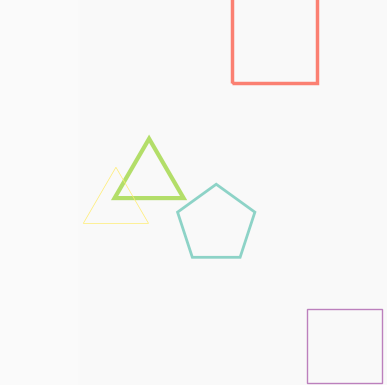[{"shape": "pentagon", "thickness": 2, "radius": 0.52, "center": [0.558, 0.417]}, {"shape": "square", "thickness": 2.5, "radius": 0.55, "center": [0.708, 0.895]}, {"shape": "triangle", "thickness": 3, "radius": 0.51, "center": [0.385, 0.537]}, {"shape": "square", "thickness": 1, "radius": 0.49, "center": [0.889, 0.101]}, {"shape": "triangle", "thickness": 0.5, "radius": 0.49, "center": [0.299, 0.468]}]